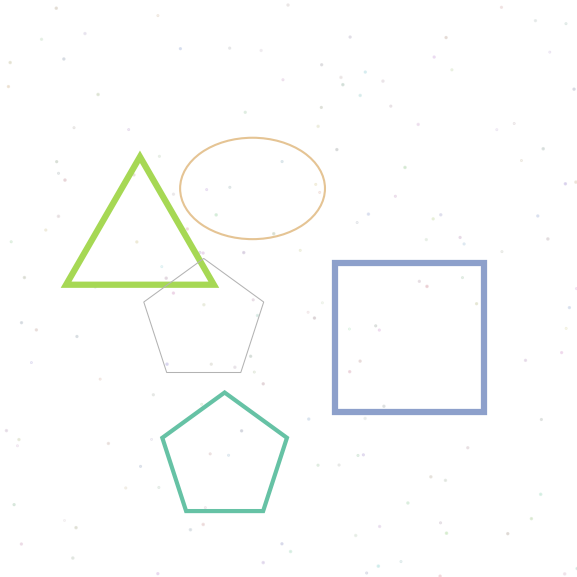[{"shape": "pentagon", "thickness": 2, "radius": 0.57, "center": [0.389, 0.206]}, {"shape": "square", "thickness": 3, "radius": 0.65, "center": [0.709, 0.414]}, {"shape": "triangle", "thickness": 3, "radius": 0.74, "center": [0.242, 0.58]}, {"shape": "oval", "thickness": 1, "radius": 0.63, "center": [0.437, 0.673]}, {"shape": "pentagon", "thickness": 0.5, "radius": 0.55, "center": [0.353, 0.442]}]